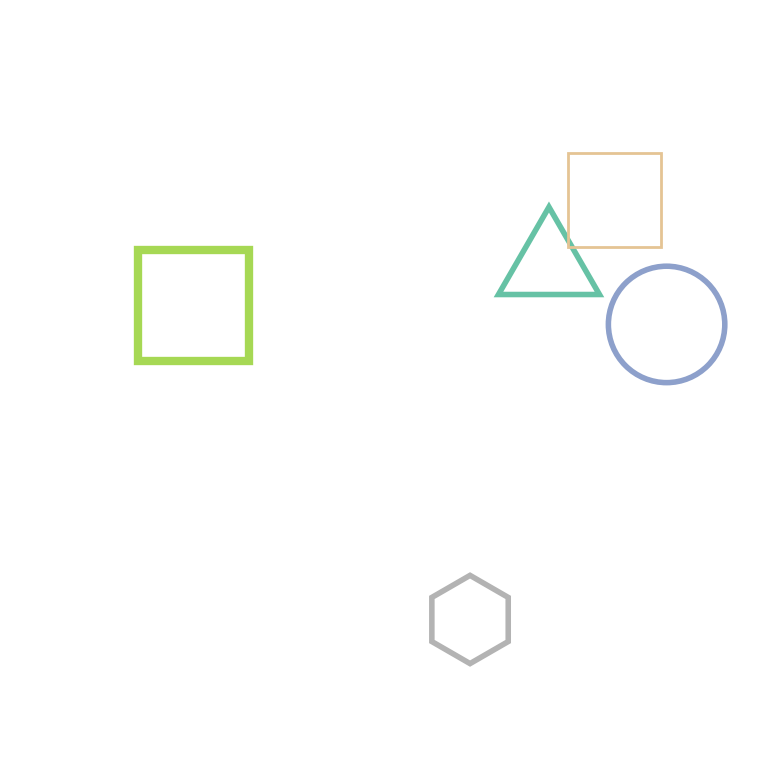[{"shape": "triangle", "thickness": 2, "radius": 0.38, "center": [0.713, 0.655]}, {"shape": "circle", "thickness": 2, "radius": 0.38, "center": [0.866, 0.579]}, {"shape": "square", "thickness": 3, "radius": 0.36, "center": [0.251, 0.603]}, {"shape": "square", "thickness": 1, "radius": 0.3, "center": [0.798, 0.74]}, {"shape": "hexagon", "thickness": 2, "radius": 0.29, "center": [0.61, 0.195]}]